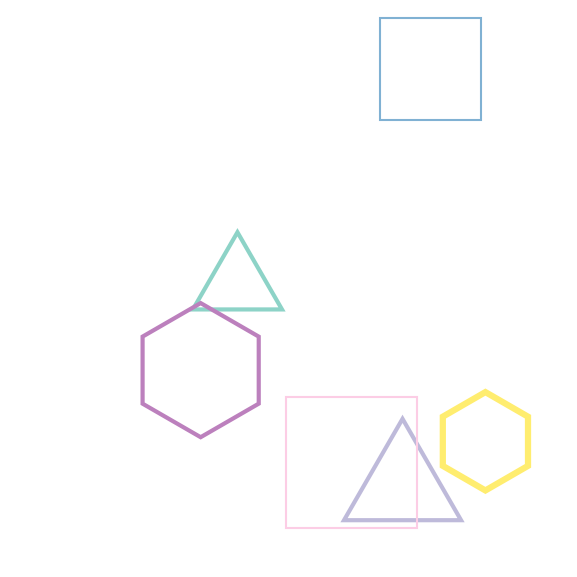[{"shape": "triangle", "thickness": 2, "radius": 0.45, "center": [0.411, 0.508]}, {"shape": "triangle", "thickness": 2, "radius": 0.58, "center": [0.697, 0.157]}, {"shape": "square", "thickness": 1, "radius": 0.44, "center": [0.746, 0.88]}, {"shape": "square", "thickness": 1, "radius": 0.57, "center": [0.608, 0.199]}, {"shape": "hexagon", "thickness": 2, "radius": 0.58, "center": [0.347, 0.358]}, {"shape": "hexagon", "thickness": 3, "radius": 0.43, "center": [0.841, 0.235]}]